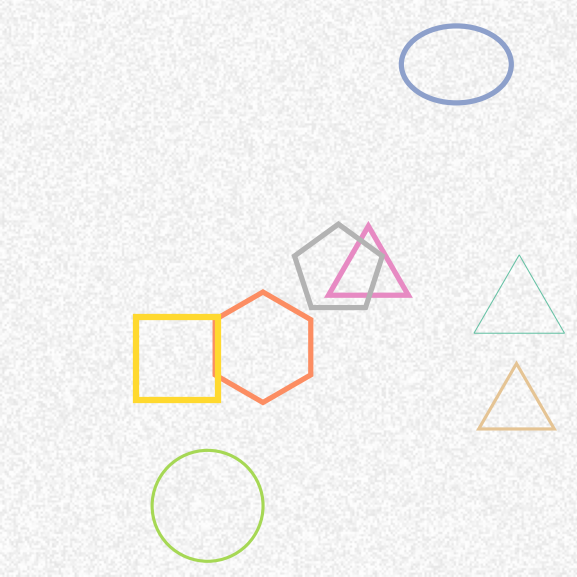[{"shape": "triangle", "thickness": 0.5, "radius": 0.45, "center": [0.899, 0.467]}, {"shape": "hexagon", "thickness": 2.5, "radius": 0.48, "center": [0.455, 0.398]}, {"shape": "oval", "thickness": 2.5, "radius": 0.48, "center": [0.79, 0.888]}, {"shape": "triangle", "thickness": 2.5, "radius": 0.4, "center": [0.638, 0.528]}, {"shape": "circle", "thickness": 1.5, "radius": 0.48, "center": [0.359, 0.123]}, {"shape": "square", "thickness": 3, "radius": 0.36, "center": [0.307, 0.378]}, {"shape": "triangle", "thickness": 1.5, "radius": 0.38, "center": [0.894, 0.294]}, {"shape": "pentagon", "thickness": 2.5, "radius": 0.4, "center": [0.586, 0.531]}]